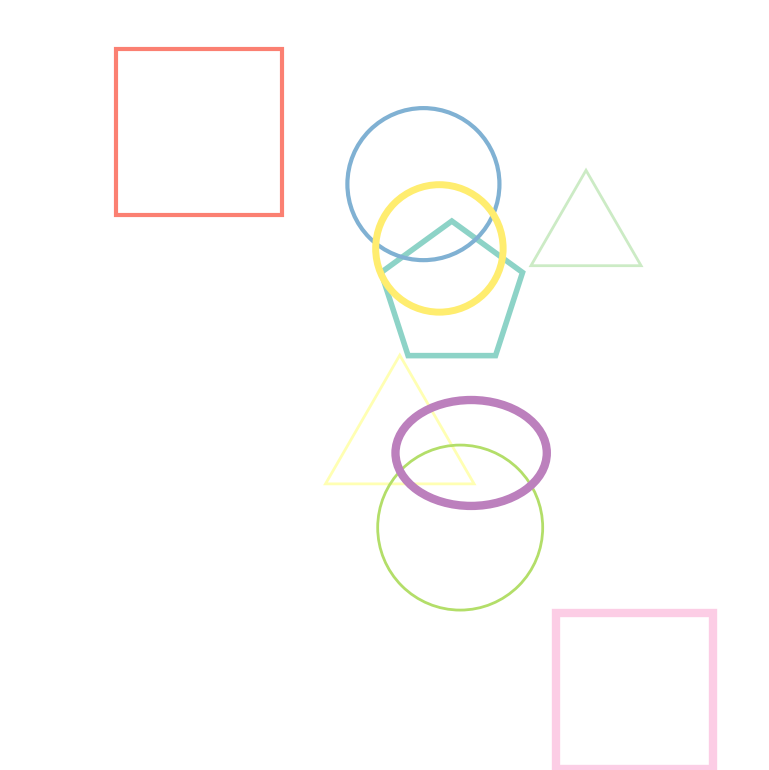[{"shape": "pentagon", "thickness": 2, "radius": 0.48, "center": [0.587, 0.616]}, {"shape": "triangle", "thickness": 1, "radius": 0.56, "center": [0.519, 0.427]}, {"shape": "square", "thickness": 1.5, "radius": 0.54, "center": [0.258, 0.828]}, {"shape": "circle", "thickness": 1.5, "radius": 0.49, "center": [0.55, 0.761]}, {"shape": "circle", "thickness": 1, "radius": 0.54, "center": [0.598, 0.315]}, {"shape": "square", "thickness": 3, "radius": 0.51, "center": [0.824, 0.102]}, {"shape": "oval", "thickness": 3, "radius": 0.49, "center": [0.612, 0.412]}, {"shape": "triangle", "thickness": 1, "radius": 0.41, "center": [0.761, 0.696]}, {"shape": "circle", "thickness": 2.5, "radius": 0.41, "center": [0.571, 0.677]}]